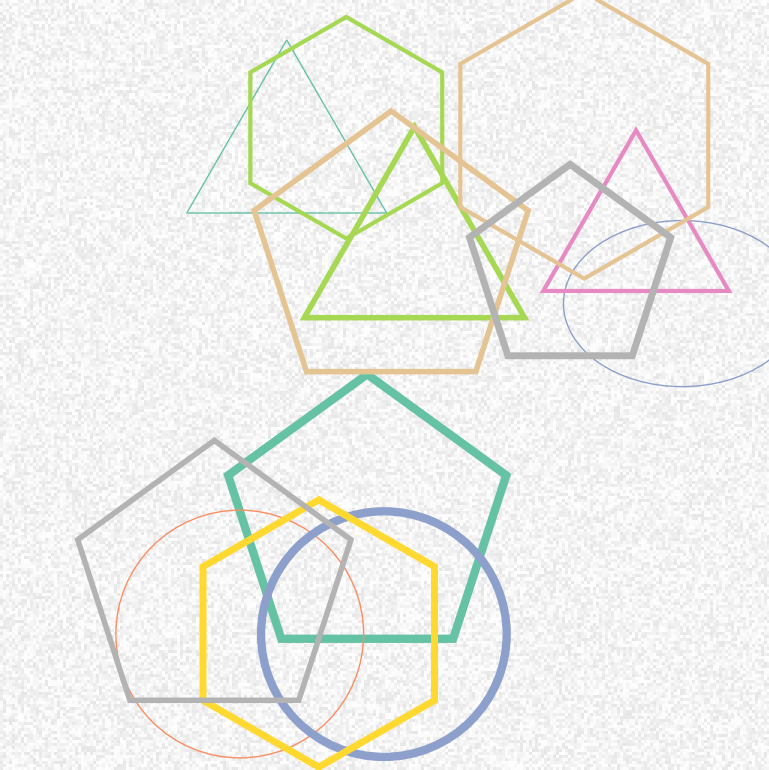[{"shape": "pentagon", "thickness": 3, "radius": 0.95, "center": [0.477, 0.324]}, {"shape": "triangle", "thickness": 0.5, "radius": 0.75, "center": [0.372, 0.798]}, {"shape": "circle", "thickness": 0.5, "radius": 0.8, "center": [0.311, 0.177]}, {"shape": "circle", "thickness": 3, "radius": 0.8, "center": [0.499, 0.176]}, {"shape": "oval", "thickness": 0.5, "radius": 0.77, "center": [0.886, 0.606]}, {"shape": "triangle", "thickness": 1.5, "radius": 0.7, "center": [0.826, 0.692]}, {"shape": "hexagon", "thickness": 1.5, "radius": 0.72, "center": [0.45, 0.834]}, {"shape": "triangle", "thickness": 2, "radius": 0.83, "center": [0.538, 0.67]}, {"shape": "hexagon", "thickness": 2.5, "radius": 0.87, "center": [0.414, 0.177]}, {"shape": "hexagon", "thickness": 1.5, "radius": 0.93, "center": [0.759, 0.824]}, {"shape": "pentagon", "thickness": 2, "radius": 0.94, "center": [0.508, 0.669]}, {"shape": "pentagon", "thickness": 2.5, "radius": 0.69, "center": [0.74, 0.649]}, {"shape": "pentagon", "thickness": 2, "radius": 0.93, "center": [0.278, 0.241]}]